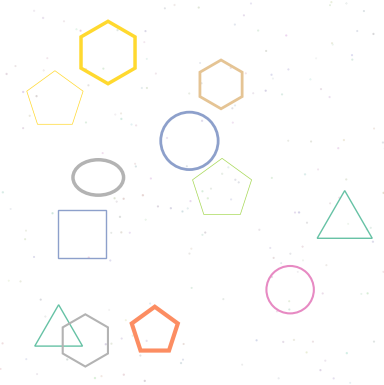[{"shape": "triangle", "thickness": 1, "radius": 0.41, "center": [0.895, 0.422]}, {"shape": "triangle", "thickness": 1, "radius": 0.36, "center": [0.152, 0.137]}, {"shape": "pentagon", "thickness": 3, "radius": 0.31, "center": [0.402, 0.14]}, {"shape": "square", "thickness": 1, "radius": 0.31, "center": [0.213, 0.391]}, {"shape": "circle", "thickness": 2, "radius": 0.37, "center": [0.492, 0.634]}, {"shape": "circle", "thickness": 1.5, "radius": 0.31, "center": [0.754, 0.248]}, {"shape": "pentagon", "thickness": 0.5, "radius": 0.4, "center": [0.577, 0.508]}, {"shape": "pentagon", "thickness": 0.5, "radius": 0.38, "center": [0.143, 0.739]}, {"shape": "hexagon", "thickness": 2.5, "radius": 0.41, "center": [0.281, 0.864]}, {"shape": "hexagon", "thickness": 2, "radius": 0.32, "center": [0.574, 0.781]}, {"shape": "oval", "thickness": 2.5, "radius": 0.33, "center": [0.255, 0.539]}, {"shape": "hexagon", "thickness": 1.5, "radius": 0.34, "center": [0.222, 0.116]}]